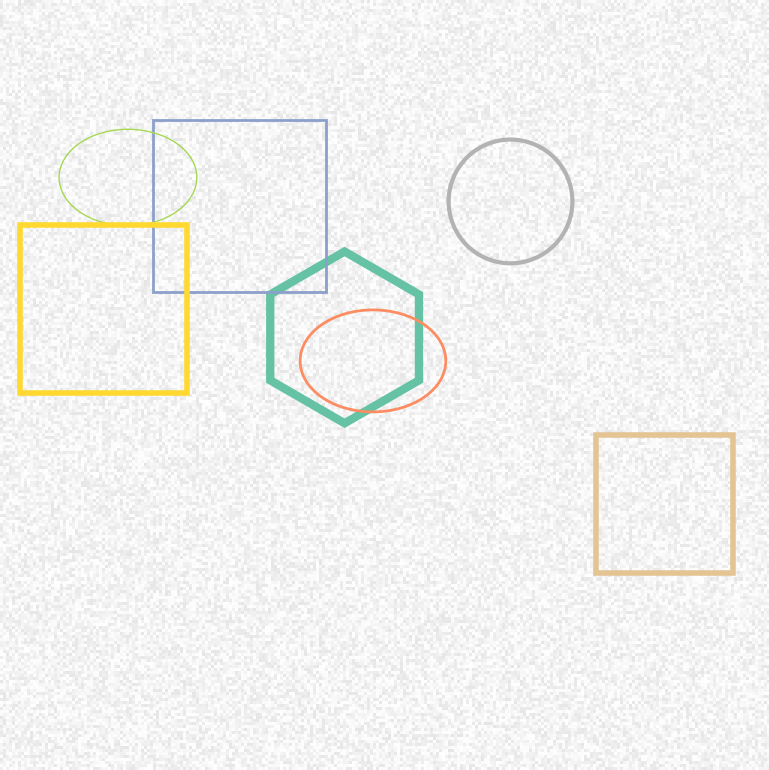[{"shape": "hexagon", "thickness": 3, "radius": 0.56, "center": [0.448, 0.562]}, {"shape": "oval", "thickness": 1, "radius": 0.47, "center": [0.484, 0.531]}, {"shape": "square", "thickness": 1, "radius": 0.56, "center": [0.311, 0.732]}, {"shape": "oval", "thickness": 0.5, "radius": 0.45, "center": [0.166, 0.769]}, {"shape": "square", "thickness": 2, "radius": 0.54, "center": [0.134, 0.599]}, {"shape": "square", "thickness": 2, "radius": 0.45, "center": [0.863, 0.345]}, {"shape": "circle", "thickness": 1.5, "radius": 0.4, "center": [0.663, 0.738]}]